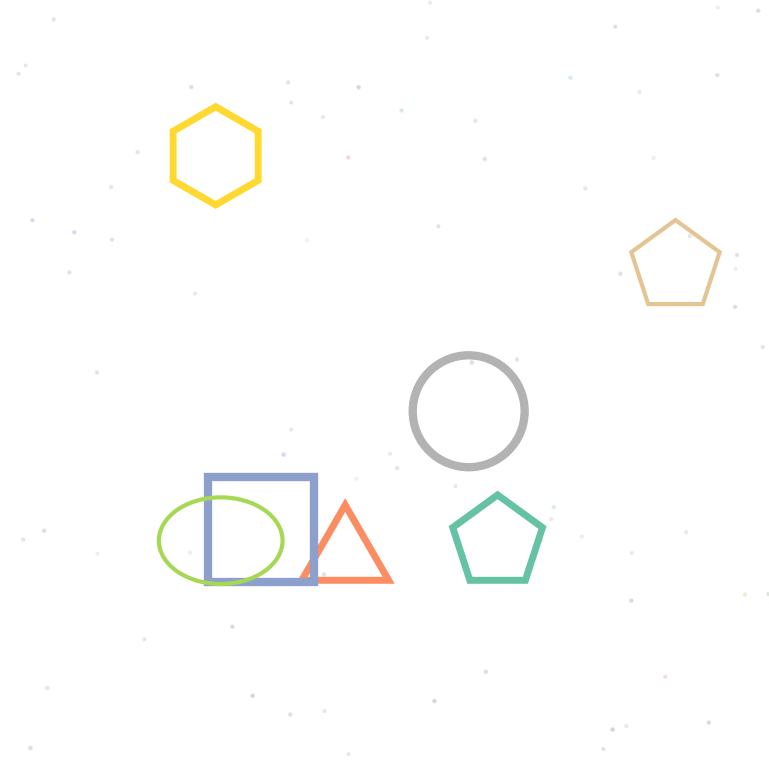[{"shape": "pentagon", "thickness": 2.5, "radius": 0.31, "center": [0.646, 0.296]}, {"shape": "triangle", "thickness": 2.5, "radius": 0.33, "center": [0.448, 0.279]}, {"shape": "square", "thickness": 3, "radius": 0.34, "center": [0.339, 0.313]}, {"shape": "oval", "thickness": 1.5, "radius": 0.4, "center": [0.287, 0.298]}, {"shape": "hexagon", "thickness": 2.5, "radius": 0.32, "center": [0.28, 0.798]}, {"shape": "pentagon", "thickness": 1.5, "radius": 0.3, "center": [0.877, 0.654]}, {"shape": "circle", "thickness": 3, "radius": 0.36, "center": [0.609, 0.466]}]